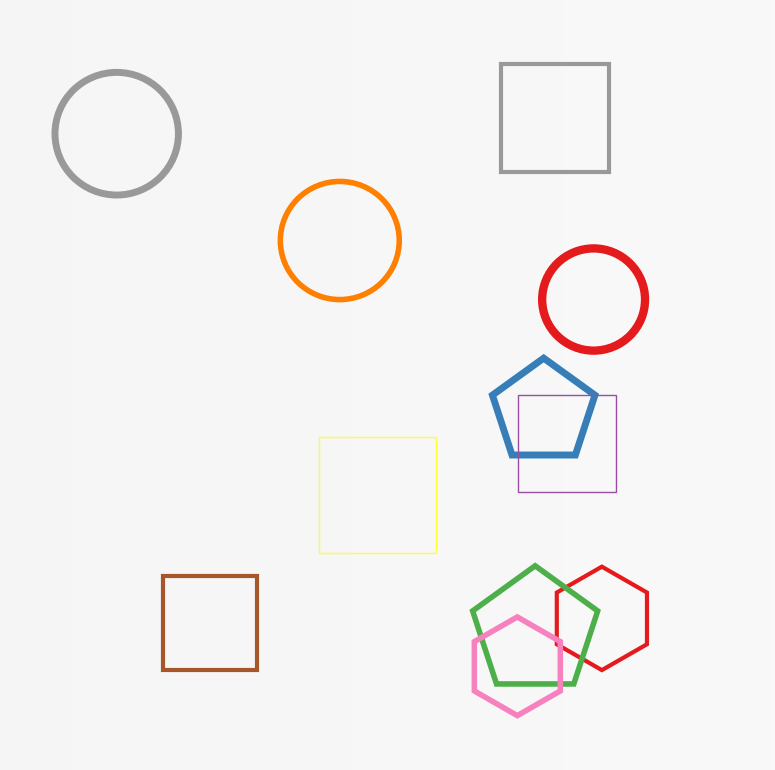[{"shape": "circle", "thickness": 3, "radius": 0.33, "center": [0.766, 0.611]}, {"shape": "hexagon", "thickness": 1.5, "radius": 0.34, "center": [0.777, 0.197]}, {"shape": "pentagon", "thickness": 2.5, "radius": 0.35, "center": [0.702, 0.465]}, {"shape": "pentagon", "thickness": 2, "radius": 0.42, "center": [0.691, 0.18]}, {"shape": "square", "thickness": 0.5, "radius": 0.32, "center": [0.731, 0.424]}, {"shape": "circle", "thickness": 2, "radius": 0.38, "center": [0.438, 0.688]}, {"shape": "square", "thickness": 0.5, "radius": 0.38, "center": [0.487, 0.358]}, {"shape": "square", "thickness": 1.5, "radius": 0.31, "center": [0.271, 0.191]}, {"shape": "hexagon", "thickness": 2, "radius": 0.32, "center": [0.668, 0.135]}, {"shape": "square", "thickness": 1.5, "radius": 0.35, "center": [0.716, 0.847]}, {"shape": "circle", "thickness": 2.5, "radius": 0.4, "center": [0.151, 0.826]}]